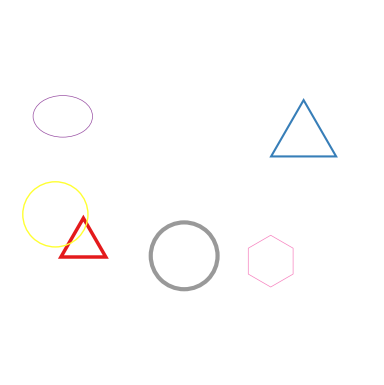[{"shape": "triangle", "thickness": 2.5, "radius": 0.34, "center": [0.217, 0.366]}, {"shape": "triangle", "thickness": 1.5, "radius": 0.49, "center": [0.789, 0.642]}, {"shape": "oval", "thickness": 0.5, "radius": 0.39, "center": [0.163, 0.698]}, {"shape": "circle", "thickness": 1, "radius": 0.42, "center": [0.144, 0.443]}, {"shape": "hexagon", "thickness": 0.5, "radius": 0.34, "center": [0.703, 0.322]}, {"shape": "circle", "thickness": 3, "radius": 0.43, "center": [0.478, 0.336]}]